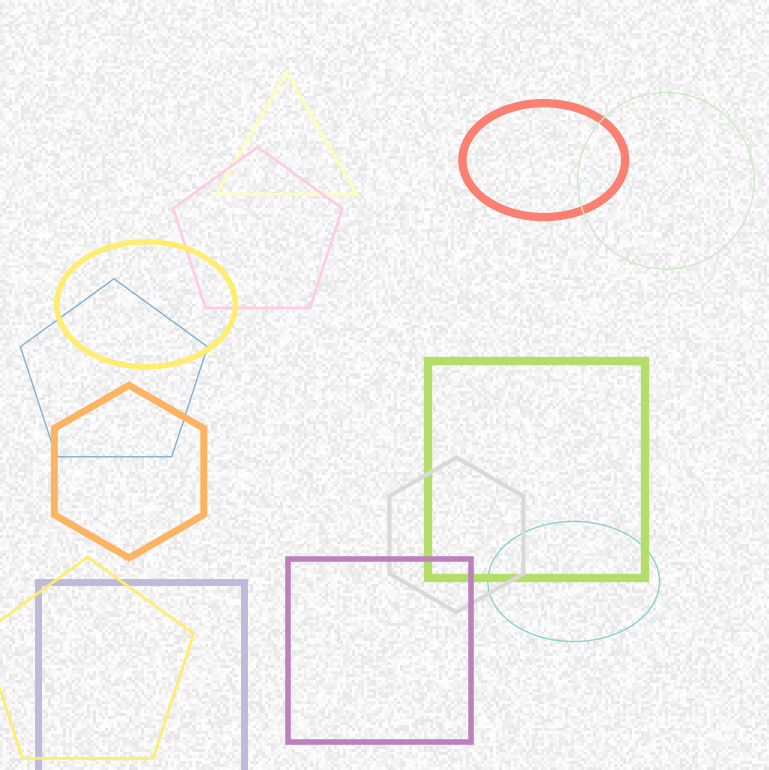[{"shape": "oval", "thickness": 0.5, "radius": 0.56, "center": [0.745, 0.245]}, {"shape": "triangle", "thickness": 1, "radius": 0.53, "center": [0.372, 0.8]}, {"shape": "square", "thickness": 2.5, "radius": 0.67, "center": [0.183, 0.111]}, {"shape": "oval", "thickness": 3, "radius": 0.53, "center": [0.706, 0.792]}, {"shape": "pentagon", "thickness": 0.5, "radius": 0.64, "center": [0.148, 0.51]}, {"shape": "hexagon", "thickness": 2.5, "radius": 0.56, "center": [0.168, 0.388]}, {"shape": "square", "thickness": 3, "radius": 0.7, "center": [0.697, 0.391]}, {"shape": "pentagon", "thickness": 1, "radius": 0.58, "center": [0.335, 0.694]}, {"shape": "hexagon", "thickness": 1.5, "radius": 0.5, "center": [0.593, 0.305]}, {"shape": "square", "thickness": 2, "radius": 0.6, "center": [0.493, 0.155]}, {"shape": "circle", "thickness": 0.5, "radius": 0.57, "center": [0.865, 0.765]}, {"shape": "oval", "thickness": 2, "radius": 0.58, "center": [0.19, 0.605]}, {"shape": "pentagon", "thickness": 1, "radius": 0.72, "center": [0.114, 0.132]}]